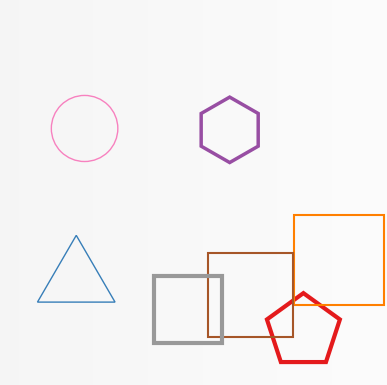[{"shape": "pentagon", "thickness": 3, "radius": 0.49, "center": [0.783, 0.14]}, {"shape": "triangle", "thickness": 1, "radius": 0.58, "center": [0.197, 0.273]}, {"shape": "hexagon", "thickness": 2.5, "radius": 0.42, "center": [0.593, 0.663]}, {"shape": "square", "thickness": 1.5, "radius": 0.58, "center": [0.874, 0.326]}, {"shape": "square", "thickness": 1.5, "radius": 0.55, "center": [0.646, 0.233]}, {"shape": "circle", "thickness": 1, "radius": 0.43, "center": [0.218, 0.666]}, {"shape": "square", "thickness": 3, "radius": 0.44, "center": [0.485, 0.197]}]